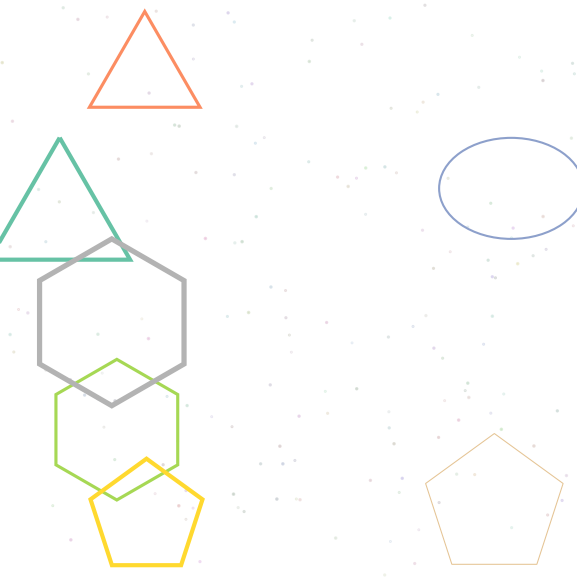[{"shape": "triangle", "thickness": 2, "radius": 0.7, "center": [0.103, 0.62]}, {"shape": "triangle", "thickness": 1.5, "radius": 0.55, "center": [0.251, 0.869]}, {"shape": "oval", "thickness": 1, "radius": 0.62, "center": [0.885, 0.673]}, {"shape": "hexagon", "thickness": 1.5, "radius": 0.61, "center": [0.202, 0.255]}, {"shape": "pentagon", "thickness": 2, "radius": 0.51, "center": [0.254, 0.103]}, {"shape": "pentagon", "thickness": 0.5, "radius": 0.63, "center": [0.856, 0.123]}, {"shape": "hexagon", "thickness": 2.5, "radius": 0.72, "center": [0.194, 0.441]}]